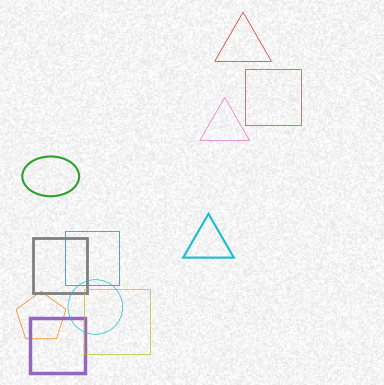[{"shape": "square", "thickness": 0.5, "radius": 0.35, "center": [0.239, 0.331]}, {"shape": "pentagon", "thickness": 0.5, "radius": 0.34, "center": [0.107, 0.175]}, {"shape": "oval", "thickness": 1.5, "radius": 0.37, "center": [0.132, 0.542]}, {"shape": "triangle", "thickness": 0.5, "radius": 0.43, "center": [0.631, 0.883]}, {"shape": "square", "thickness": 2.5, "radius": 0.36, "center": [0.149, 0.103]}, {"shape": "square", "thickness": 0.5, "radius": 0.37, "center": [0.708, 0.748]}, {"shape": "triangle", "thickness": 0.5, "radius": 0.37, "center": [0.584, 0.672]}, {"shape": "square", "thickness": 2, "radius": 0.35, "center": [0.156, 0.31]}, {"shape": "square", "thickness": 0.5, "radius": 0.43, "center": [0.304, 0.165]}, {"shape": "circle", "thickness": 0.5, "radius": 0.35, "center": [0.248, 0.203]}, {"shape": "triangle", "thickness": 1.5, "radius": 0.38, "center": [0.542, 0.369]}]